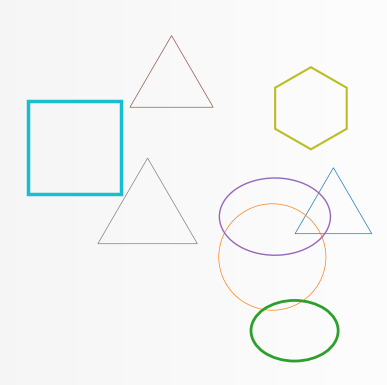[{"shape": "triangle", "thickness": 0.5, "radius": 0.57, "center": [0.86, 0.45]}, {"shape": "circle", "thickness": 0.5, "radius": 0.69, "center": [0.703, 0.332]}, {"shape": "oval", "thickness": 2, "radius": 0.56, "center": [0.76, 0.141]}, {"shape": "oval", "thickness": 1, "radius": 0.72, "center": [0.709, 0.437]}, {"shape": "triangle", "thickness": 0.5, "radius": 0.62, "center": [0.443, 0.784]}, {"shape": "triangle", "thickness": 0.5, "radius": 0.74, "center": [0.381, 0.441]}, {"shape": "hexagon", "thickness": 1.5, "radius": 0.53, "center": [0.802, 0.719]}, {"shape": "square", "thickness": 2.5, "radius": 0.6, "center": [0.191, 0.617]}]